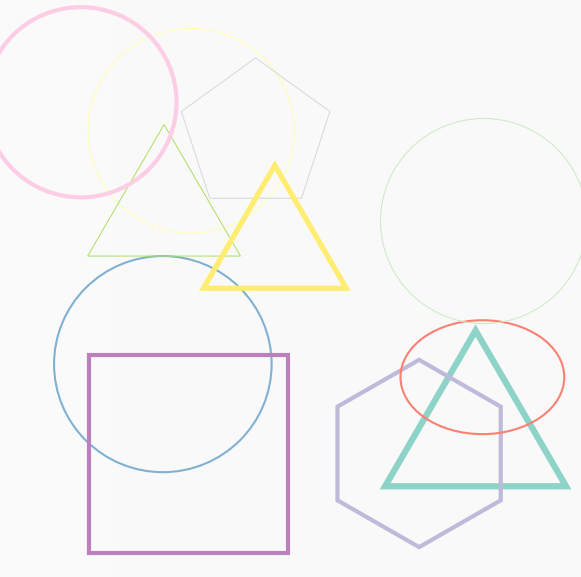[{"shape": "triangle", "thickness": 3, "radius": 0.9, "center": [0.818, 0.247]}, {"shape": "circle", "thickness": 0.5, "radius": 0.89, "center": [0.329, 0.773]}, {"shape": "hexagon", "thickness": 2, "radius": 0.81, "center": [0.721, 0.214]}, {"shape": "oval", "thickness": 1, "radius": 0.7, "center": [0.83, 0.346]}, {"shape": "circle", "thickness": 1, "radius": 0.94, "center": [0.28, 0.369]}, {"shape": "triangle", "thickness": 0.5, "radius": 0.76, "center": [0.282, 0.632]}, {"shape": "circle", "thickness": 2, "radius": 0.82, "center": [0.139, 0.822]}, {"shape": "pentagon", "thickness": 0.5, "radius": 0.67, "center": [0.44, 0.765]}, {"shape": "square", "thickness": 2, "radius": 0.86, "center": [0.324, 0.212]}, {"shape": "circle", "thickness": 0.5, "radius": 0.89, "center": [0.832, 0.616]}, {"shape": "triangle", "thickness": 2.5, "radius": 0.71, "center": [0.473, 0.571]}]